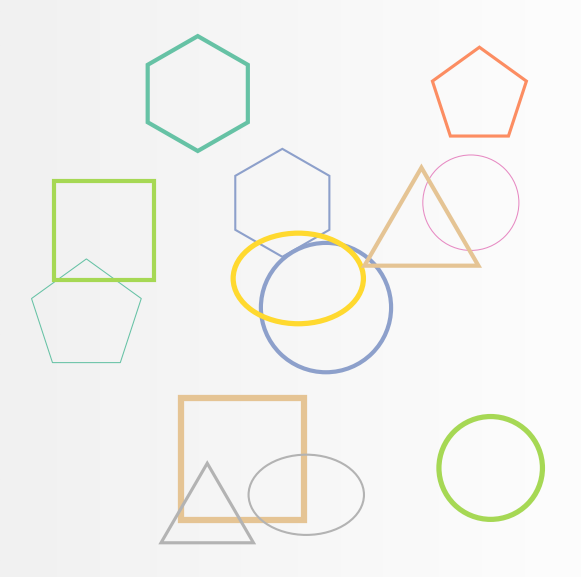[{"shape": "hexagon", "thickness": 2, "radius": 0.5, "center": [0.34, 0.837]}, {"shape": "pentagon", "thickness": 0.5, "radius": 0.5, "center": [0.149, 0.452]}, {"shape": "pentagon", "thickness": 1.5, "radius": 0.43, "center": [0.825, 0.832]}, {"shape": "circle", "thickness": 2, "radius": 0.56, "center": [0.561, 0.467]}, {"shape": "hexagon", "thickness": 1, "radius": 0.47, "center": [0.486, 0.648]}, {"shape": "circle", "thickness": 0.5, "radius": 0.41, "center": [0.81, 0.648]}, {"shape": "circle", "thickness": 2.5, "radius": 0.45, "center": [0.844, 0.189]}, {"shape": "square", "thickness": 2, "radius": 0.43, "center": [0.18, 0.601]}, {"shape": "oval", "thickness": 2.5, "radius": 0.56, "center": [0.513, 0.517]}, {"shape": "square", "thickness": 3, "radius": 0.53, "center": [0.417, 0.205]}, {"shape": "triangle", "thickness": 2, "radius": 0.57, "center": [0.725, 0.596]}, {"shape": "oval", "thickness": 1, "radius": 0.5, "center": [0.527, 0.142]}, {"shape": "triangle", "thickness": 1.5, "radius": 0.46, "center": [0.357, 0.105]}]